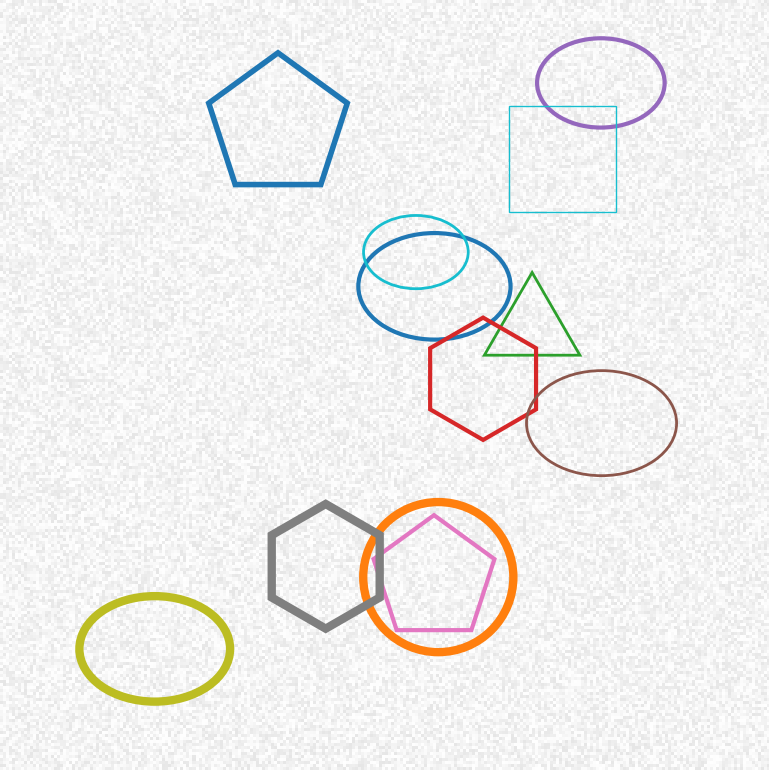[{"shape": "oval", "thickness": 1.5, "radius": 0.49, "center": [0.564, 0.628]}, {"shape": "pentagon", "thickness": 2, "radius": 0.47, "center": [0.361, 0.837]}, {"shape": "circle", "thickness": 3, "radius": 0.49, "center": [0.569, 0.251]}, {"shape": "triangle", "thickness": 1, "radius": 0.36, "center": [0.691, 0.575]}, {"shape": "hexagon", "thickness": 1.5, "radius": 0.4, "center": [0.627, 0.508]}, {"shape": "oval", "thickness": 1.5, "radius": 0.41, "center": [0.78, 0.892]}, {"shape": "oval", "thickness": 1, "radius": 0.49, "center": [0.781, 0.45]}, {"shape": "pentagon", "thickness": 1.5, "radius": 0.41, "center": [0.564, 0.248]}, {"shape": "hexagon", "thickness": 3, "radius": 0.4, "center": [0.423, 0.265]}, {"shape": "oval", "thickness": 3, "radius": 0.49, "center": [0.201, 0.157]}, {"shape": "oval", "thickness": 1, "radius": 0.34, "center": [0.54, 0.673]}, {"shape": "square", "thickness": 0.5, "radius": 0.35, "center": [0.731, 0.793]}]